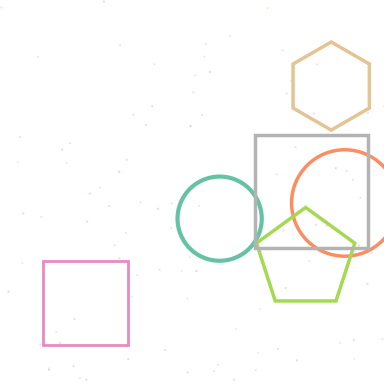[{"shape": "circle", "thickness": 3, "radius": 0.55, "center": [0.57, 0.432]}, {"shape": "circle", "thickness": 2.5, "radius": 0.69, "center": [0.896, 0.473]}, {"shape": "square", "thickness": 2, "radius": 0.55, "center": [0.222, 0.213]}, {"shape": "pentagon", "thickness": 2.5, "radius": 0.67, "center": [0.794, 0.327]}, {"shape": "hexagon", "thickness": 2.5, "radius": 0.57, "center": [0.86, 0.777]}, {"shape": "square", "thickness": 2.5, "radius": 0.73, "center": [0.808, 0.502]}]